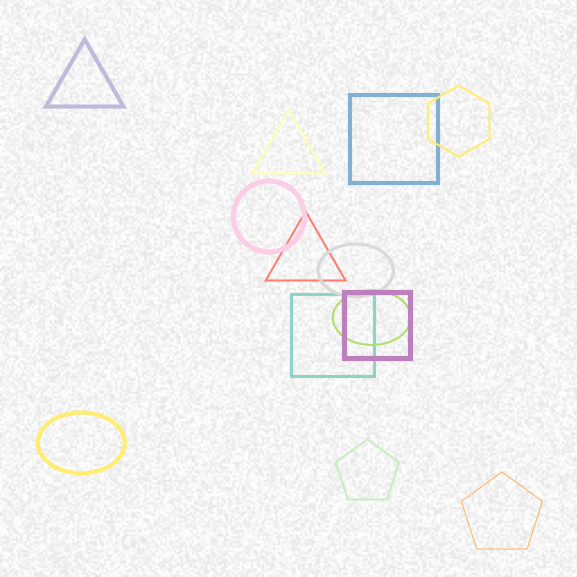[{"shape": "square", "thickness": 1.5, "radius": 0.36, "center": [0.576, 0.419]}, {"shape": "triangle", "thickness": 1, "radius": 0.36, "center": [0.5, 0.735]}, {"shape": "triangle", "thickness": 2, "radius": 0.39, "center": [0.147, 0.853]}, {"shape": "triangle", "thickness": 1, "radius": 0.4, "center": [0.529, 0.553]}, {"shape": "square", "thickness": 2, "radius": 0.38, "center": [0.682, 0.759]}, {"shape": "pentagon", "thickness": 0.5, "radius": 0.37, "center": [0.869, 0.108]}, {"shape": "oval", "thickness": 1, "radius": 0.34, "center": [0.644, 0.449]}, {"shape": "circle", "thickness": 2.5, "radius": 0.31, "center": [0.466, 0.624]}, {"shape": "oval", "thickness": 1.5, "radius": 0.33, "center": [0.616, 0.531]}, {"shape": "square", "thickness": 2.5, "radius": 0.29, "center": [0.653, 0.437]}, {"shape": "pentagon", "thickness": 1, "radius": 0.29, "center": [0.636, 0.181]}, {"shape": "hexagon", "thickness": 1, "radius": 0.31, "center": [0.794, 0.789]}, {"shape": "oval", "thickness": 2, "radius": 0.38, "center": [0.141, 0.232]}]